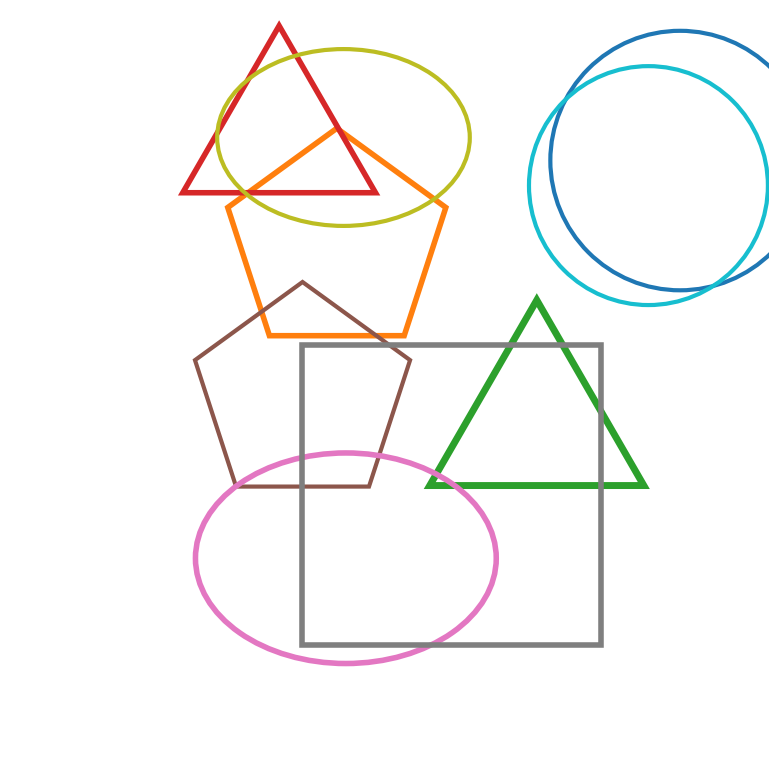[{"shape": "circle", "thickness": 1.5, "radius": 0.84, "center": [0.883, 0.791]}, {"shape": "pentagon", "thickness": 2, "radius": 0.74, "center": [0.437, 0.684]}, {"shape": "triangle", "thickness": 2.5, "radius": 0.8, "center": [0.697, 0.45]}, {"shape": "triangle", "thickness": 2, "radius": 0.72, "center": [0.363, 0.822]}, {"shape": "pentagon", "thickness": 1.5, "radius": 0.73, "center": [0.393, 0.487]}, {"shape": "oval", "thickness": 2, "radius": 0.98, "center": [0.449, 0.275]}, {"shape": "square", "thickness": 2, "radius": 0.97, "center": [0.586, 0.357]}, {"shape": "oval", "thickness": 1.5, "radius": 0.82, "center": [0.446, 0.821]}, {"shape": "circle", "thickness": 1.5, "radius": 0.78, "center": [0.842, 0.759]}]